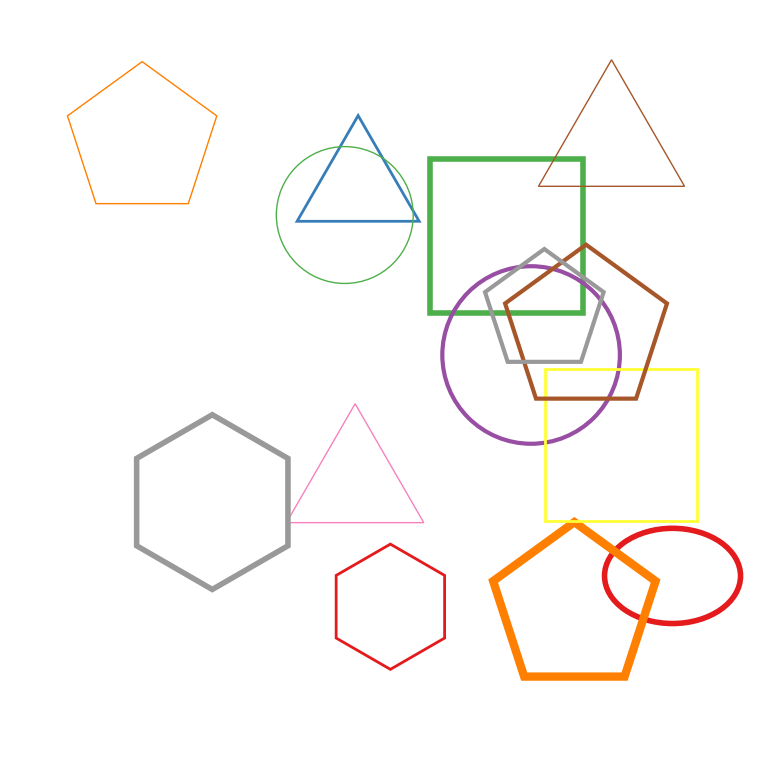[{"shape": "hexagon", "thickness": 1, "radius": 0.41, "center": [0.507, 0.212]}, {"shape": "oval", "thickness": 2, "radius": 0.44, "center": [0.873, 0.252]}, {"shape": "triangle", "thickness": 1, "radius": 0.46, "center": [0.465, 0.758]}, {"shape": "square", "thickness": 2, "radius": 0.5, "center": [0.658, 0.694]}, {"shape": "circle", "thickness": 0.5, "radius": 0.44, "center": [0.448, 0.721]}, {"shape": "circle", "thickness": 1.5, "radius": 0.58, "center": [0.69, 0.539]}, {"shape": "pentagon", "thickness": 3, "radius": 0.55, "center": [0.746, 0.211]}, {"shape": "pentagon", "thickness": 0.5, "radius": 0.51, "center": [0.185, 0.818]}, {"shape": "square", "thickness": 1, "radius": 0.49, "center": [0.807, 0.422]}, {"shape": "pentagon", "thickness": 1.5, "radius": 0.55, "center": [0.761, 0.572]}, {"shape": "triangle", "thickness": 0.5, "radius": 0.55, "center": [0.794, 0.813]}, {"shape": "triangle", "thickness": 0.5, "radius": 0.51, "center": [0.461, 0.373]}, {"shape": "hexagon", "thickness": 2, "radius": 0.57, "center": [0.276, 0.348]}, {"shape": "pentagon", "thickness": 1.5, "radius": 0.4, "center": [0.707, 0.596]}]